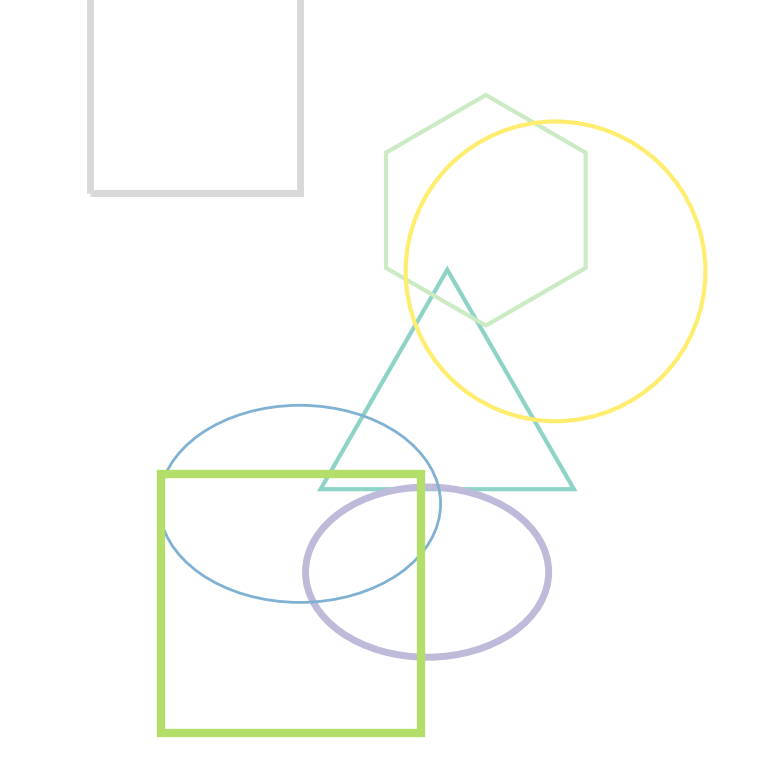[{"shape": "triangle", "thickness": 1.5, "radius": 0.95, "center": [0.581, 0.46]}, {"shape": "oval", "thickness": 2.5, "radius": 0.79, "center": [0.555, 0.257]}, {"shape": "oval", "thickness": 1, "radius": 0.91, "center": [0.389, 0.346]}, {"shape": "square", "thickness": 3, "radius": 0.84, "center": [0.378, 0.216]}, {"shape": "square", "thickness": 2.5, "radius": 0.68, "center": [0.253, 0.886]}, {"shape": "hexagon", "thickness": 1.5, "radius": 0.75, "center": [0.631, 0.727]}, {"shape": "circle", "thickness": 1.5, "radius": 0.97, "center": [0.722, 0.648]}]